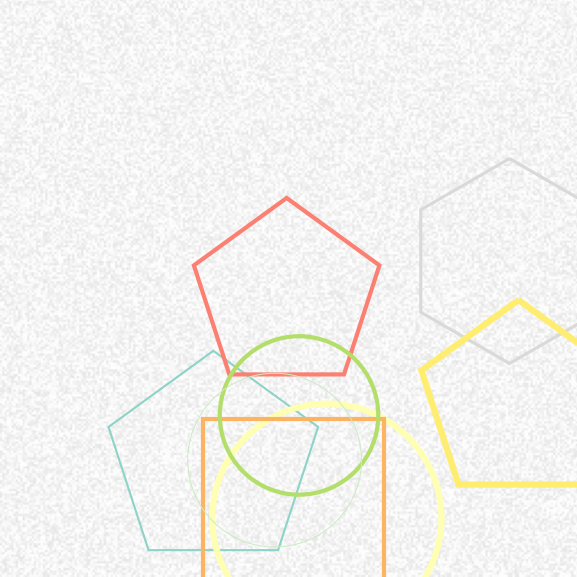[{"shape": "pentagon", "thickness": 1, "radius": 0.95, "center": [0.369, 0.201]}, {"shape": "circle", "thickness": 3, "radius": 0.99, "center": [0.566, 0.102]}, {"shape": "pentagon", "thickness": 2, "radius": 0.84, "center": [0.496, 0.487]}, {"shape": "square", "thickness": 2, "radius": 0.78, "center": [0.508, 0.117]}, {"shape": "circle", "thickness": 2, "radius": 0.69, "center": [0.518, 0.28]}, {"shape": "hexagon", "thickness": 1.5, "radius": 0.89, "center": [0.882, 0.547]}, {"shape": "circle", "thickness": 0.5, "radius": 0.75, "center": [0.476, 0.202]}, {"shape": "pentagon", "thickness": 3, "radius": 0.88, "center": [0.898, 0.303]}]